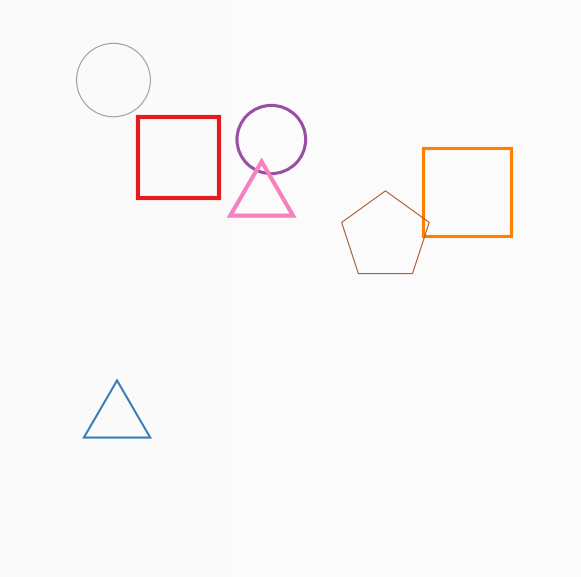[{"shape": "square", "thickness": 2, "radius": 0.35, "center": [0.307, 0.726]}, {"shape": "triangle", "thickness": 1, "radius": 0.33, "center": [0.201, 0.274]}, {"shape": "circle", "thickness": 1.5, "radius": 0.3, "center": [0.467, 0.758]}, {"shape": "square", "thickness": 1.5, "radius": 0.38, "center": [0.804, 0.667]}, {"shape": "pentagon", "thickness": 0.5, "radius": 0.4, "center": [0.663, 0.589]}, {"shape": "triangle", "thickness": 2, "radius": 0.31, "center": [0.45, 0.657]}, {"shape": "circle", "thickness": 0.5, "radius": 0.32, "center": [0.195, 0.861]}]